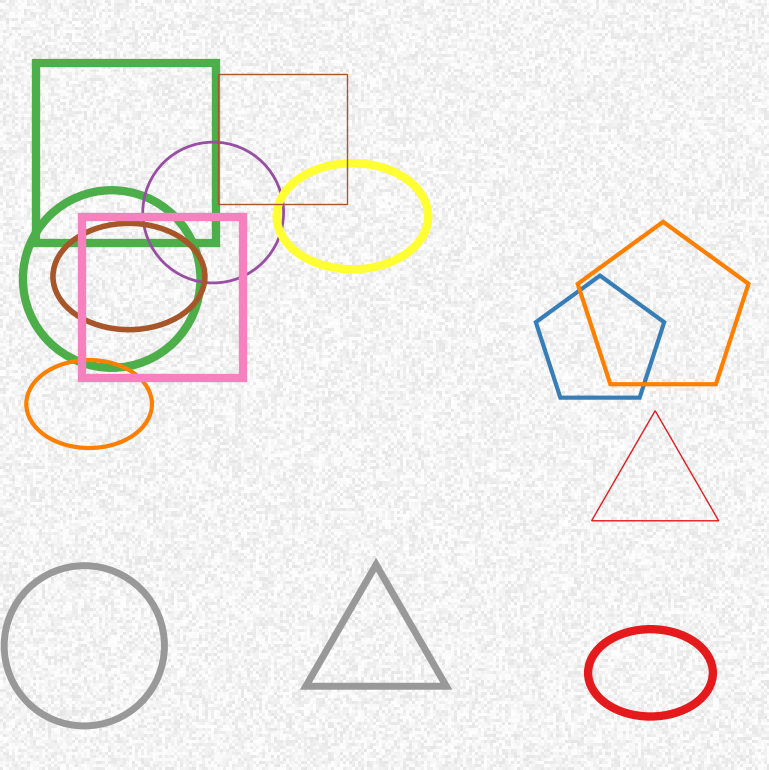[{"shape": "oval", "thickness": 3, "radius": 0.41, "center": [0.845, 0.126]}, {"shape": "triangle", "thickness": 0.5, "radius": 0.48, "center": [0.851, 0.371]}, {"shape": "pentagon", "thickness": 1.5, "radius": 0.44, "center": [0.779, 0.554]}, {"shape": "square", "thickness": 3, "radius": 0.59, "center": [0.164, 0.801]}, {"shape": "circle", "thickness": 3, "radius": 0.58, "center": [0.145, 0.638]}, {"shape": "circle", "thickness": 1, "radius": 0.46, "center": [0.277, 0.724]}, {"shape": "pentagon", "thickness": 1.5, "radius": 0.58, "center": [0.861, 0.595]}, {"shape": "oval", "thickness": 1.5, "radius": 0.41, "center": [0.116, 0.475]}, {"shape": "oval", "thickness": 3, "radius": 0.49, "center": [0.458, 0.719]}, {"shape": "oval", "thickness": 2, "radius": 0.49, "center": [0.167, 0.641]}, {"shape": "square", "thickness": 0.5, "radius": 0.42, "center": [0.367, 0.819]}, {"shape": "square", "thickness": 3, "radius": 0.52, "center": [0.211, 0.614]}, {"shape": "circle", "thickness": 2.5, "radius": 0.52, "center": [0.109, 0.161]}, {"shape": "triangle", "thickness": 2.5, "radius": 0.53, "center": [0.488, 0.161]}]